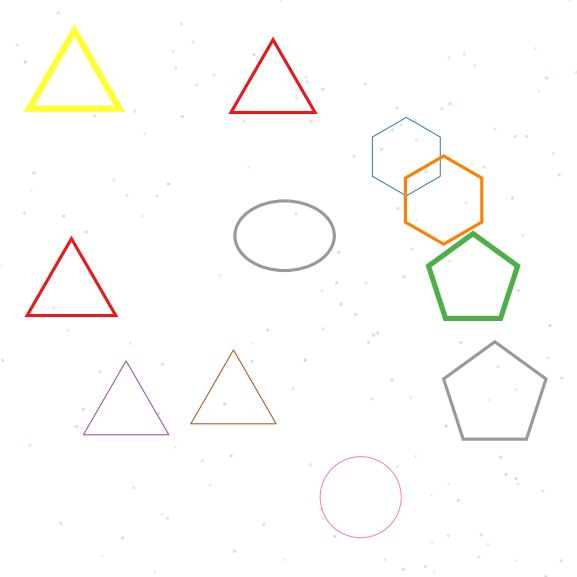[{"shape": "triangle", "thickness": 1.5, "radius": 0.44, "center": [0.124, 0.497]}, {"shape": "triangle", "thickness": 1.5, "radius": 0.42, "center": [0.473, 0.846]}, {"shape": "hexagon", "thickness": 0.5, "radius": 0.34, "center": [0.704, 0.728]}, {"shape": "pentagon", "thickness": 2.5, "radius": 0.41, "center": [0.819, 0.513]}, {"shape": "triangle", "thickness": 0.5, "radius": 0.43, "center": [0.218, 0.289]}, {"shape": "hexagon", "thickness": 1.5, "radius": 0.38, "center": [0.768, 0.653]}, {"shape": "triangle", "thickness": 3, "radius": 0.45, "center": [0.129, 0.856]}, {"shape": "triangle", "thickness": 0.5, "radius": 0.43, "center": [0.404, 0.308]}, {"shape": "circle", "thickness": 0.5, "radius": 0.35, "center": [0.625, 0.138]}, {"shape": "pentagon", "thickness": 1.5, "radius": 0.47, "center": [0.857, 0.314]}, {"shape": "oval", "thickness": 1.5, "radius": 0.43, "center": [0.493, 0.591]}]